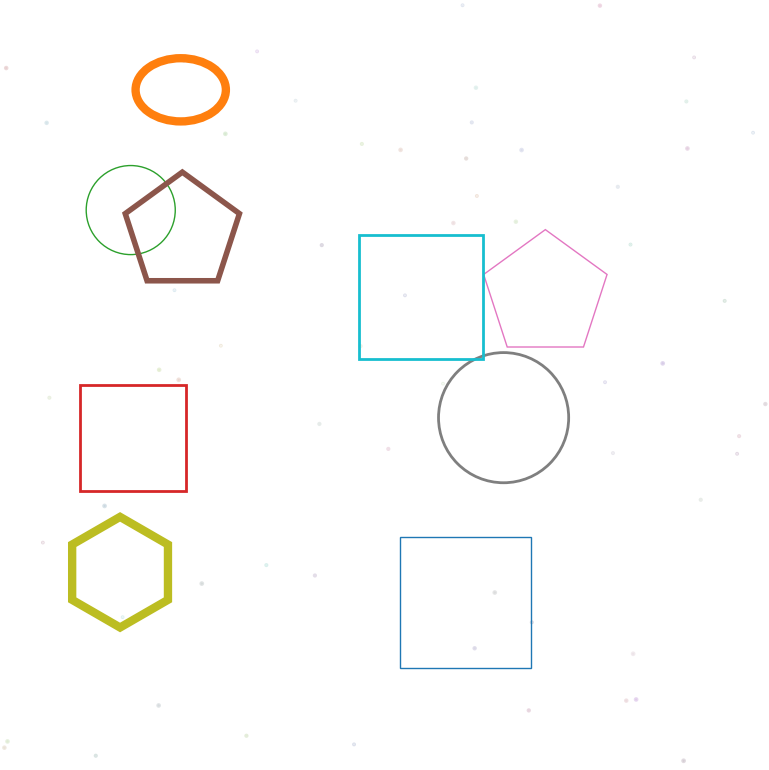[{"shape": "square", "thickness": 0.5, "radius": 0.43, "center": [0.605, 0.217]}, {"shape": "oval", "thickness": 3, "radius": 0.29, "center": [0.235, 0.883]}, {"shape": "circle", "thickness": 0.5, "radius": 0.29, "center": [0.17, 0.727]}, {"shape": "square", "thickness": 1, "radius": 0.35, "center": [0.173, 0.431]}, {"shape": "pentagon", "thickness": 2, "radius": 0.39, "center": [0.237, 0.698]}, {"shape": "pentagon", "thickness": 0.5, "radius": 0.42, "center": [0.708, 0.618]}, {"shape": "circle", "thickness": 1, "radius": 0.42, "center": [0.654, 0.458]}, {"shape": "hexagon", "thickness": 3, "radius": 0.36, "center": [0.156, 0.257]}, {"shape": "square", "thickness": 1, "radius": 0.4, "center": [0.547, 0.615]}]